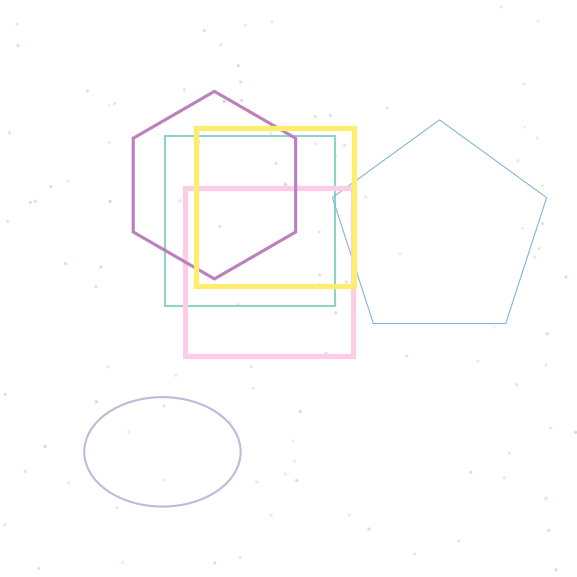[{"shape": "square", "thickness": 1, "radius": 0.74, "center": [0.433, 0.616]}, {"shape": "oval", "thickness": 1, "radius": 0.68, "center": [0.281, 0.217]}, {"shape": "pentagon", "thickness": 0.5, "radius": 0.97, "center": [0.761, 0.597]}, {"shape": "square", "thickness": 2.5, "radius": 0.73, "center": [0.466, 0.528]}, {"shape": "hexagon", "thickness": 1.5, "radius": 0.81, "center": [0.371, 0.679]}, {"shape": "square", "thickness": 2.5, "radius": 0.68, "center": [0.476, 0.64]}]